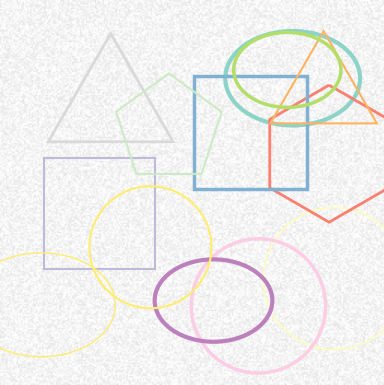[{"shape": "oval", "thickness": 3, "radius": 0.88, "center": [0.76, 0.797]}, {"shape": "circle", "thickness": 1, "radius": 0.92, "center": [0.868, 0.276]}, {"shape": "square", "thickness": 1.5, "radius": 0.72, "center": [0.258, 0.445]}, {"shape": "hexagon", "thickness": 2, "radius": 0.89, "center": [0.855, 0.601]}, {"shape": "square", "thickness": 2.5, "radius": 0.73, "center": [0.651, 0.656]}, {"shape": "triangle", "thickness": 1.5, "radius": 0.8, "center": [0.841, 0.759]}, {"shape": "oval", "thickness": 2.5, "radius": 0.7, "center": [0.746, 0.819]}, {"shape": "circle", "thickness": 2.5, "radius": 0.87, "center": [0.671, 0.205]}, {"shape": "triangle", "thickness": 2, "radius": 0.94, "center": [0.288, 0.726]}, {"shape": "oval", "thickness": 3, "radius": 0.76, "center": [0.555, 0.219]}, {"shape": "pentagon", "thickness": 1.5, "radius": 0.72, "center": [0.439, 0.665]}, {"shape": "oval", "thickness": 1, "radius": 0.96, "center": [0.107, 0.208]}, {"shape": "circle", "thickness": 1.5, "radius": 0.79, "center": [0.391, 0.358]}]